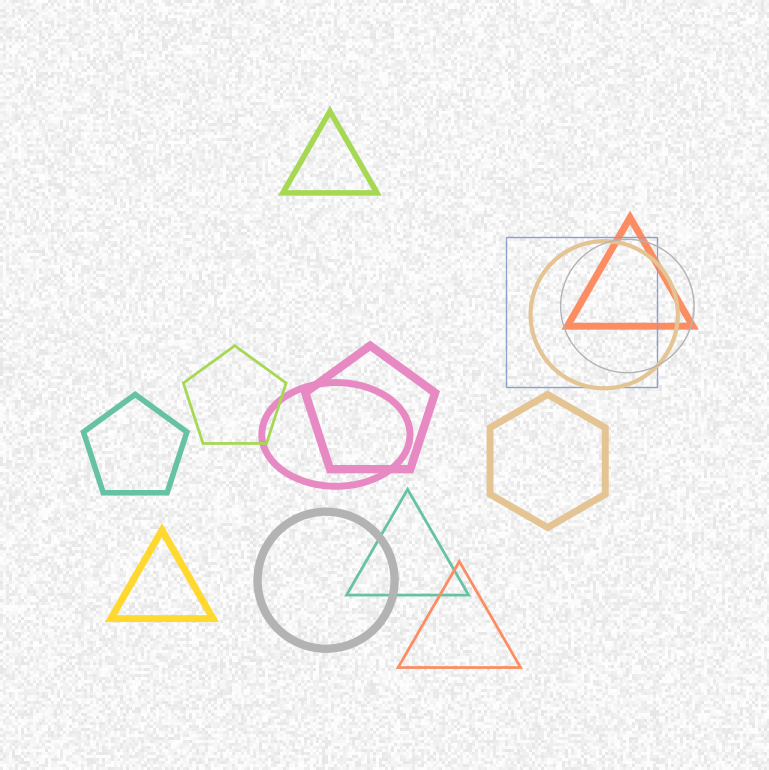[{"shape": "pentagon", "thickness": 2, "radius": 0.35, "center": [0.176, 0.417]}, {"shape": "triangle", "thickness": 1, "radius": 0.46, "center": [0.529, 0.273]}, {"shape": "triangle", "thickness": 2.5, "radius": 0.47, "center": [0.818, 0.623]}, {"shape": "triangle", "thickness": 1, "radius": 0.46, "center": [0.597, 0.179]}, {"shape": "square", "thickness": 0.5, "radius": 0.49, "center": [0.755, 0.595]}, {"shape": "oval", "thickness": 2.5, "radius": 0.48, "center": [0.436, 0.436]}, {"shape": "pentagon", "thickness": 3, "radius": 0.44, "center": [0.481, 0.462]}, {"shape": "pentagon", "thickness": 1, "radius": 0.35, "center": [0.305, 0.481]}, {"shape": "triangle", "thickness": 2, "radius": 0.35, "center": [0.428, 0.785]}, {"shape": "triangle", "thickness": 2.5, "radius": 0.38, "center": [0.21, 0.235]}, {"shape": "hexagon", "thickness": 2.5, "radius": 0.43, "center": [0.711, 0.401]}, {"shape": "circle", "thickness": 1.5, "radius": 0.48, "center": [0.785, 0.591]}, {"shape": "circle", "thickness": 3, "radius": 0.44, "center": [0.423, 0.246]}, {"shape": "circle", "thickness": 0.5, "radius": 0.43, "center": [0.815, 0.603]}]